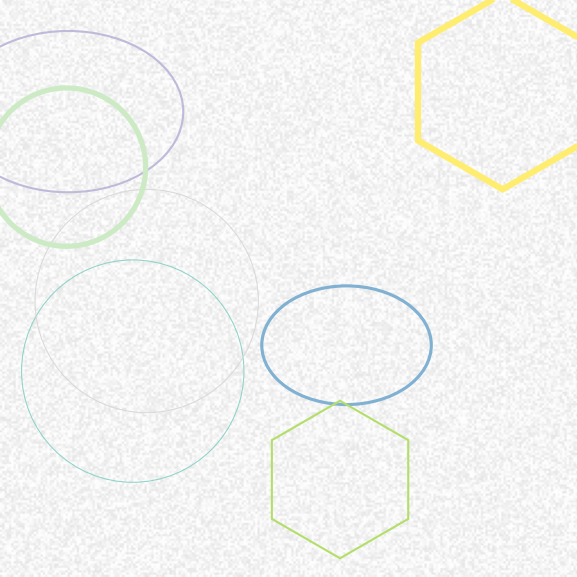[{"shape": "circle", "thickness": 0.5, "radius": 0.96, "center": [0.23, 0.357]}, {"shape": "oval", "thickness": 1, "radius": 1.0, "center": [0.118, 0.806]}, {"shape": "oval", "thickness": 1.5, "radius": 0.73, "center": [0.6, 0.401]}, {"shape": "hexagon", "thickness": 1, "radius": 0.68, "center": [0.589, 0.169]}, {"shape": "circle", "thickness": 0.5, "radius": 0.97, "center": [0.254, 0.478]}, {"shape": "circle", "thickness": 2.5, "radius": 0.69, "center": [0.115, 0.71]}, {"shape": "hexagon", "thickness": 3, "radius": 0.85, "center": [0.87, 0.841]}]